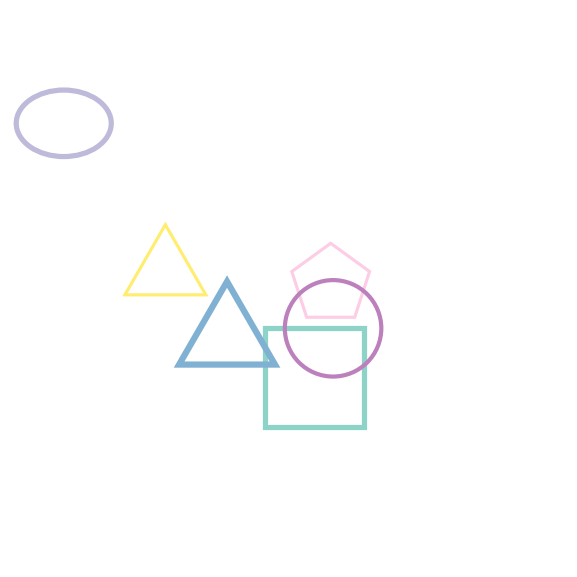[{"shape": "square", "thickness": 2.5, "radius": 0.43, "center": [0.545, 0.345]}, {"shape": "oval", "thickness": 2.5, "radius": 0.41, "center": [0.11, 0.786]}, {"shape": "triangle", "thickness": 3, "radius": 0.48, "center": [0.393, 0.416]}, {"shape": "pentagon", "thickness": 1.5, "radius": 0.35, "center": [0.573, 0.507]}, {"shape": "circle", "thickness": 2, "radius": 0.42, "center": [0.577, 0.431]}, {"shape": "triangle", "thickness": 1.5, "radius": 0.4, "center": [0.286, 0.529]}]